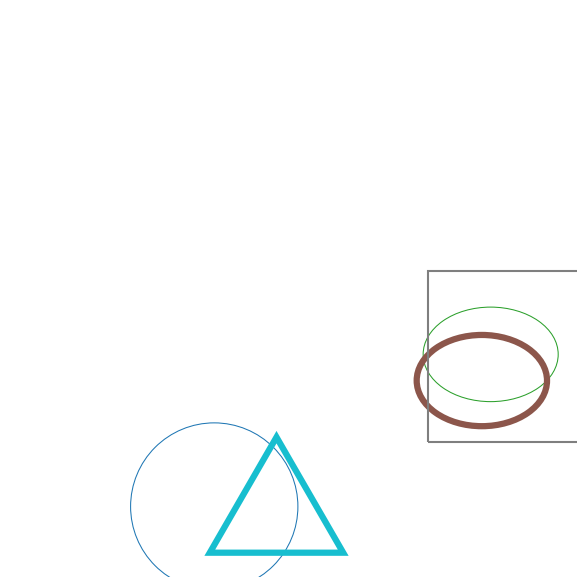[{"shape": "circle", "thickness": 0.5, "radius": 0.72, "center": [0.371, 0.122]}, {"shape": "oval", "thickness": 0.5, "radius": 0.58, "center": [0.85, 0.386]}, {"shape": "oval", "thickness": 3, "radius": 0.56, "center": [0.834, 0.34]}, {"shape": "square", "thickness": 1, "radius": 0.74, "center": [0.89, 0.381]}, {"shape": "triangle", "thickness": 3, "radius": 0.67, "center": [0.479, 0.109]}]